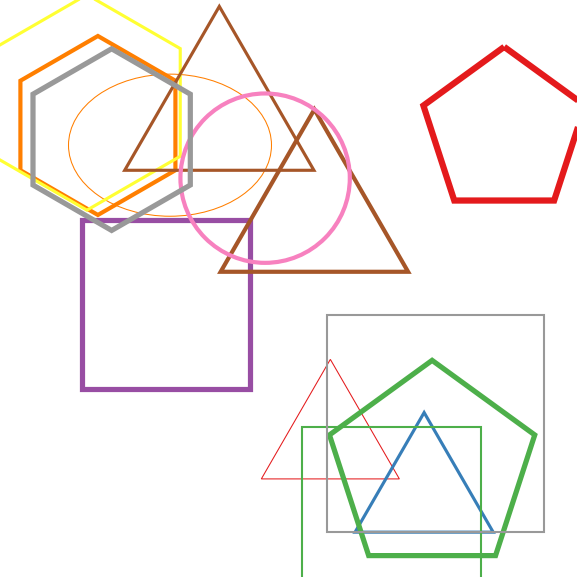[{"shape": "pentagon", "thickness": 3, "radius": 0.74, "center": [0.873, 0.771]}, {"shape": "triangle", "thickness": 0.5, "radius": 0.69, "center": [0.572, 0.239]}, {"shape": "triangle", "thickness": 1.5, "radius": 0.69, "center": [0.734, 0.147]}, {"shape": "pentagon", "thickness": 2.5, "radius": 0.93, "center": [0.748, 0.188]}, {"shape": "square", "thickness": 1, "radius": 0.78, "center": [0.678, 0.104]}, {"shape": "square", "thickness": 2.5, "radius": 0.73, "center": [0.288, 0.472]}, {"shape": "oval", "thickness": 0.5, "radius": 0.88, "center": [0.294, 0.748]}, {"shape": "hexagon", "thickness": 2, "radius": 0.77, "center": [0.17, 0.782]}, {"shape": "hexagon", "thickness": 1.5, "radius": 0.93, "center": [0.151, 0.822]}, {"shape": "triangle", "thickness": 2, "radius": 0.94, "center": [0.544, 0.622]}, {"shape": "triangle", "thickness": 1.5, "radius": 0.95, "center": [0.38, 0.799]}, {"shape": "circle", "thickness": 2, "radius": 0.73, "center": [0.459, 0.691]}, {"shape": "hexagon", "thickness": 2.5, "radius": 0.79, "center": [0.193, 0.757]}, {"shape": "square", "thickness": 1, "radius": 0.94, "center": [0.754, 0.266]}]